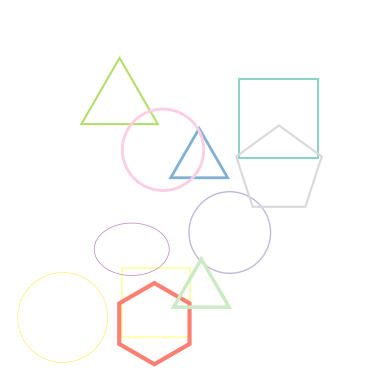[{"shape": "square", "thickness": 1.5, "radius": 0.52, "center": [0.723, 0.692]}, {"shape": "square", "thickness": 1.5, "radius": 0.45, "center": [0.405, 0.214]}, {"shape": "circle", "thickness": 1, "radius": 0.53, "center": [0.597, 0.396]}, {"shape": "hexagon", "thickness": 3, "radius": 0.53, "center": [0.401, 0.159]}, {"shape": "triangle", "thickness": 2, "radius": 0.43, "center": [0.517, 0.581]}, {"shape": "triangle", "thickness": 1.5, "radius": 0.57, "center": [0.311, 0.735]}, {"shape": "circle", "thickness": 2, "radius": 0.53, "center": [0.423, 0.611]}, {"shape": "pentagon", "thickness": 1.5, "radius": 0.58, "center": [0.725, 0.557]}, {"shape": "oval", "thickness": 0.5, "radius": 0.49, "center": [0.342, 0.352]}, {"shape": "triangle", "thickness": 2.5, "radius": 0.42, "center": [0.523, 0.244]}, {"shape": "circle", "thickness": 0.5, "radius": 0.58, "center": [0.163, 0.175]}]